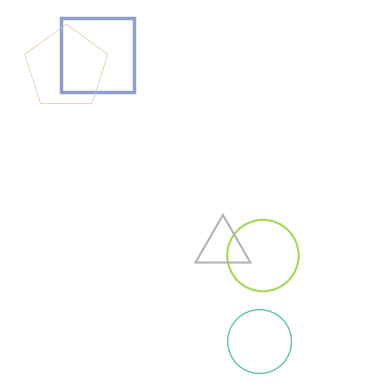[{"shape": "circle", "thickness": 1, "radius": 0.41, "center": [0.674, 0.113]}, {"shape": "square", "thickness": 2.5, "radius": 0.48, "center": [0.253, 0.857]}, {"shape": "circle", "thickness": 1.5, "radius": 0.46, "center": [0.683, 0.336]}, {"shape": "pentagon", "thickness": 0.5, "radius": 0.57, "center": [0.172, 0.824]}, {"shape": "triangle", "thickness": 1.5, "radius": 0.41, "center": [0.579, 0.359]}]